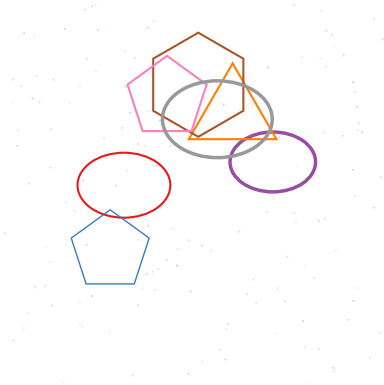[{"shape": "oval", "thickness": 1.5, "radius": 0.6, "center": [0.322, 0.519]}, {"shape": "pentagon", "thickness": 1, "radius": 0.53, "center": [0.286, 0.349]}, {"shape": "oval", "thickness": 2.5, "radius": 0.56, "center": [0.709, 0.579]}, {"shape": "triangle", "thickness": 1.5, "radius": 0.66, "center": [0.604, 0.704]}, {"shape": "hexagon", "thickness": 1.5, "radius": 0.68, "center": [0.515, 0.78]}, {"shape": "pentagon", "thickness": 1.5, "radius": 0.54, "center": [0.434, 0.747]}, {"shape": "oval", "thickness": 2.5, "radius": 0.71, "center": [0.565, 0.69]}]